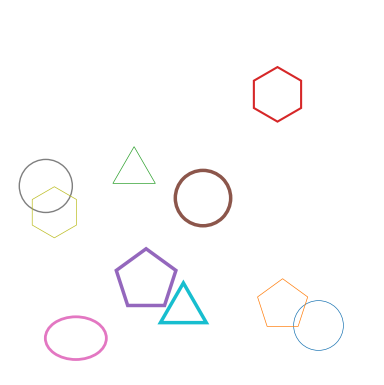[{"shape": "circle", "thickness": 0.5, "radius": 0.32, "center": [0.827, 0.155]}, {"shape": "pentagon", "thickness": 0.5, "radius": 0.34, "center": [0.734, 0.208]}, {"shape": "triangle", "thickness": 0.5, "radius": 0.32, "center": [0.348, 0.555]}, {"shape": "hexagon", "thickness": 1.5, "radius": 0.35, "center": [0.721, 0.755]}, {"shape": "pentagon", "thickness": 2.5, "radius": 0.41, "center": [0.379, 0.272]}, {"shape": "circle", "thickness": 2.5, "radius": 0.36, "center": [0.527, 0.486]}, {"shape": "oval", "thickness": 2, "radius": 0.4, "center": [0.197, 0.122]}, {"shape": "circle", "thickness": 1, "radius": 0.34, "center": [0.119, 0.517]}, {"shape": "hexagon", "thickness": 0.5, "radius": 0.33, "center": [0.141, 0.449]}, {"shape": "triangle", "thickness": 2.5, "radius": 0.34, "center": [0.476, 0.196]}]